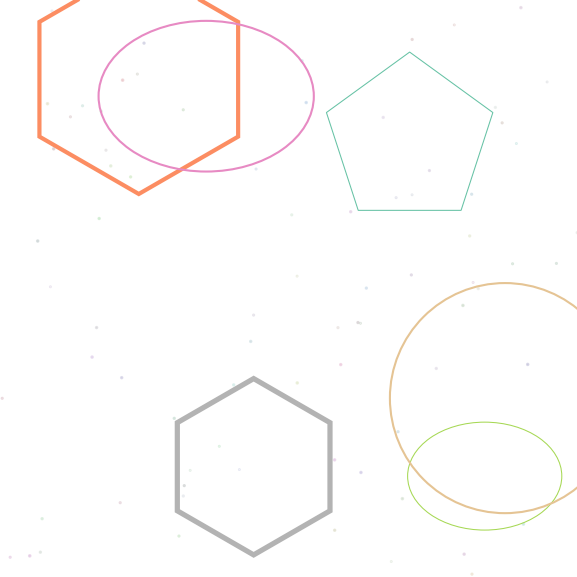[{"shape": "pentagon", "thickness": 0.5, "radius": 0.76, "center": [0.709, 0.757]}, {"shape": "hexagon", "thickness": 2, "radius": 0.99, "center": [0.24, 0.862]}, {"shape": "oval", "thickness": 1, "radius": 0.93, "center": [0.357, 0.833]}, {"shape": "oval", "thickness": 0.5, "radius": 0.67, "center": [0.839, 0.175]}, {"shape": "circle", "thickness": 1, "radius": 1.0, "center": [0.874, 0.31]}, {"shape": "hexagon", "thickness": 2.5, "radius": 0.76, "center": [0.439, 0.191]}]